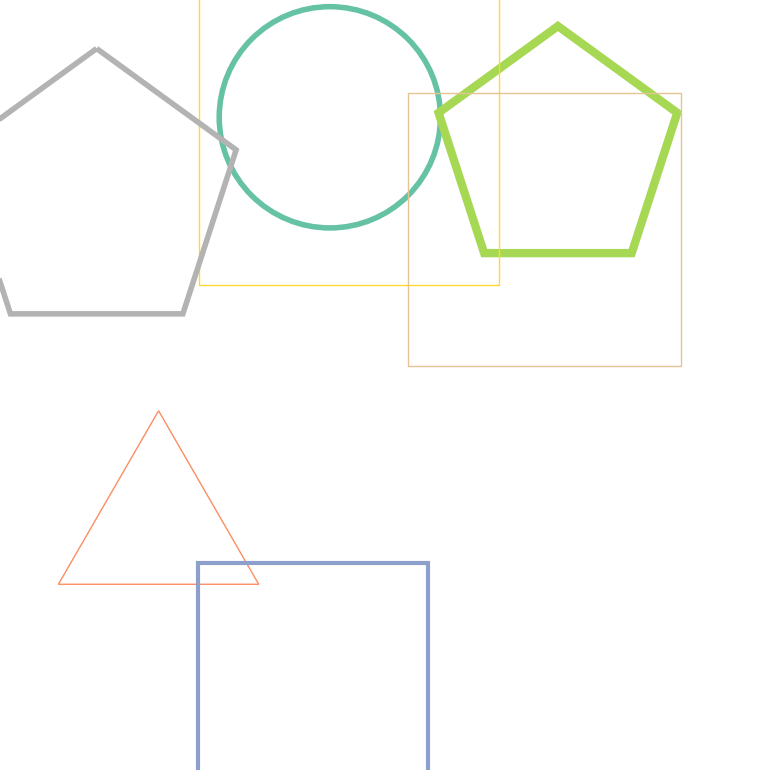[{"shape": "circle", "thickness": 2, "radius": 0.72, "center": [0.428, 0.848]}, {"shape": "triangle", "thickness": 0.5, "radius": 0.75, "center": [0.206, 0.316]}, {"shape": "square", "thickness": 1.5, "radius": 0.74, "center": [0.407, 0.12]}, {"shape": "pentagon", "thickness": 3, "radius": 0.81, "center": [0.725, 0.803]}, {"shape": "square", "thickness": 0.5, "radius": 0.98, "center": [0.454, 0.824]}, {"shape": "square", "thickness": 0.5, "radius": 0.88, "center": [0.707, 0.702]}, {"shape": "pentagon", "thickness": 2, "radius": 0.95, "center": [0.126, 0.746]}]